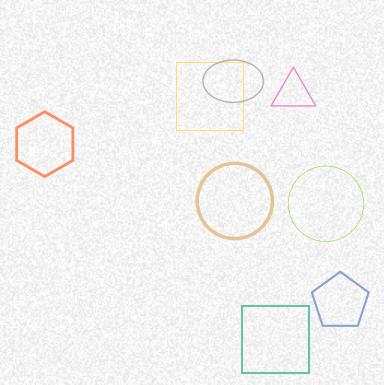[{"shape": "square", "thickness": 1.5, "radius": 0.43, "center": [0.716, 0.118]}, {"shape": "hexagon", "thickness": 2, "radius": 0.42, "center": [0.116, 0.626]}, {"shape": "pentagon", "thickness": 1.5, "radius": 0.39, "center": [0.884, 0.217]}, {"shape": "triangle", "thickness": 1, "radius": 0.34, "center": [0.762, 0.758]}, {"shape": "circle", "thickness": 0.5, "radius": 0.49, "center": [0.847, 0.471]}, {"shape": "square", "thickness": 0.5, "radius": 0.44, "center": [0.544, 0.751]}, {"shape": "circle", "thickness": 2.5, "radius": 0.49, "center": [0.61, 0.478]}, {"shape": "oval", "thickness": 1, "radius": 0.39, "center": [0.606, 0.789]}]